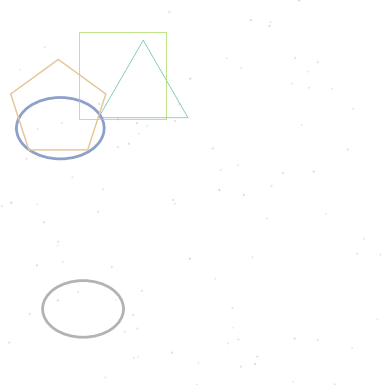[{"shape": "triangle", "thickness": 0.5, "radius": 0.67, "center": [0.372, 0.761]}, {"shape": "oval", "thickness": 2, "radius": 0.57, "center": [0.157, 0.667]}, {"shape": "square", "thickness": 0.5, "radius": 0.57, "center": [0.317, 0.804]}, {"shape": "pentagon", "thickness": 1, "radius": 0.65, "center": [0.151, 0.716]}, {"shape": "oval", "thickness": 2, "radius": 0.53, "center": [0.216, 0.198]}]